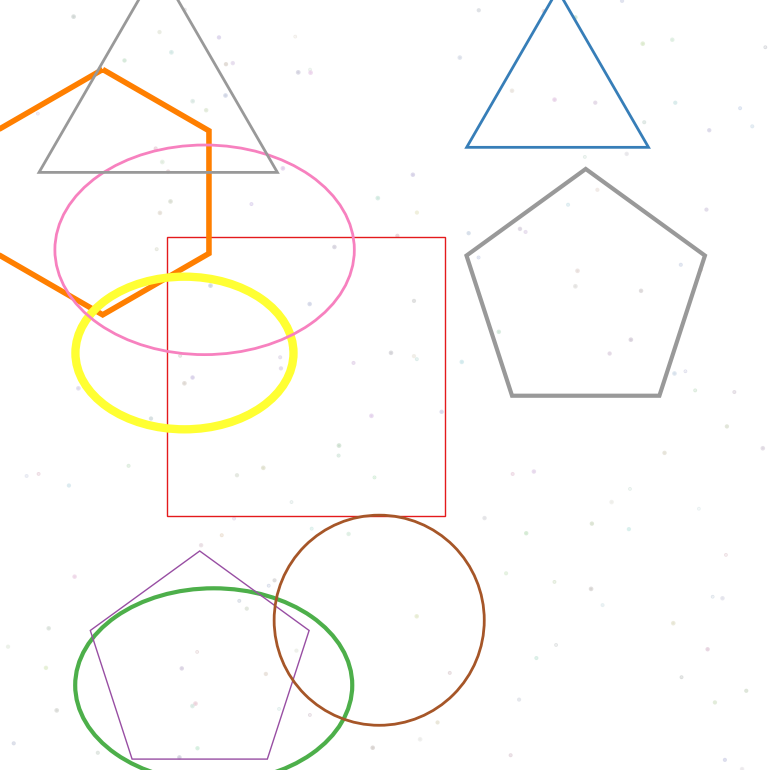[{"shape": "square", "thickness": 0.5, "radius": 0.9, "center": [0.398, 0.511]}, {"shape": "triangle", "thickness": 1, "radius": 0.68, "center": [0.724, 0.877]}, {"shape": "oval", "thickness": 1.5, "radius": 0.9, "center": [0.278, 0.11]}, {"shape": "pentagon", "thickness": 0.5, "radius": 0.75, "center": [0.259, 0.135]}, {"shape": "hexagon", "thickness": 2, "radius": 0.8, "center": [0.133, 0.751]}, {"shape": "oval", "thickness": 3, "radius": 0.71, "center": [0.24, 0.542]}, {"shape": "circle", "thickness": 1, "radius": 0.68, "center": [0.492, 0.195]}, {"shape": "oval", "thickness": 1, "radius": 0.97, "center": [0.266, 0.676]}, {"shape": "triangle", "thickness": 1, "radius": 0.89, "center": [0.205, 0.865]}, {"shape": "pentagon", "thickness": 1.5, "radius": 0.81, "center": [0.761, 0.618]}]